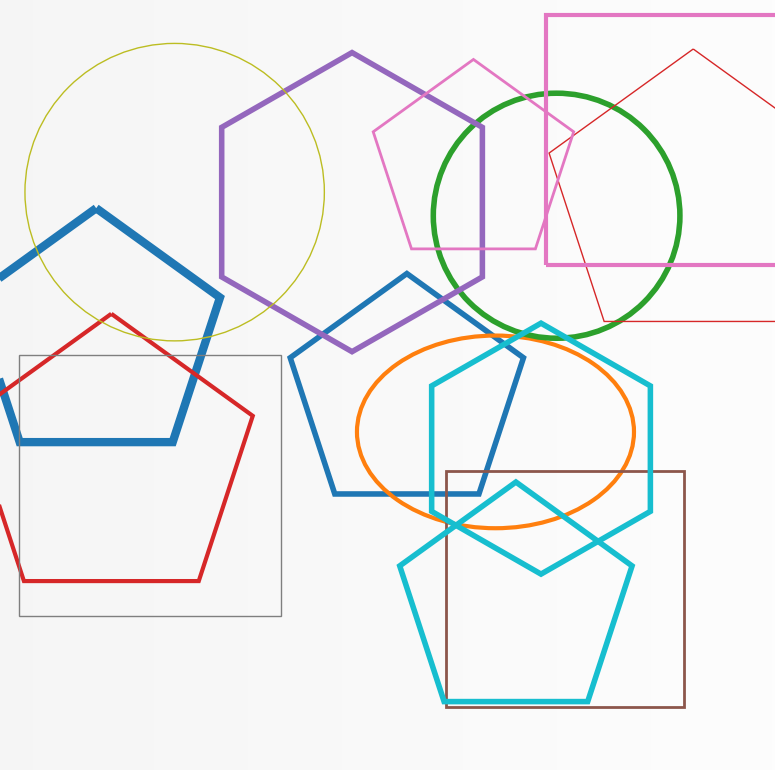[{"shape": "pentagon", "thickness": 3, "radius": 0.84, "center": [0.124, 0.562]}, {"shape": "pentagon", "thickness": 2, "radius": 0.79, "center": [0.525, 0.486]}, {"shape": "oval", "thickness": 1.5, "radius": 0.89, "center": [0.639, 0.439]}, {"shape": "circle", "thickness": 2, "radius": 0.8, "center": [0.718, 0.72]}, {"shape": "pentagon", "thickness": 0.5, "radius": 0.98, "center": [0.895, 0.741]}, {"shape": "pentagon", "thickness": 1.5, "radius": 0.96, "center": [0.144, 0.401]}, {"shape": "hexagon", "thickness": 2, "radius": 0.97, "center": [0.454, 0.737]}, {"shape": "square", "thickness": 1, "radius": 0.77, "center": [0.729, 0.235]}, {"shape": "pentagon", "thickness": 1, "radius": 0.68, "center": [0.611, 0.787]}, {"shape": "square", "thickness": 1.5, "radius": 0.81, "center": [0.867, 0.818]}, {"shape": "square", "thickness": 0.5, "radius": 0.85, "center": [0.193, 0.37]}, {"shape": "circle", "thickness": 0.5, "radius": 0.97, "center": [0.225, 0.75]}, {"shape": "hexagon", "thickness": 2, "radius": 0.81, "center": [0.698, 0.417]}, {"shape": "pentagon", "thickness": 2, "radius": 0.79, "center": [0.666, 0.216]}]